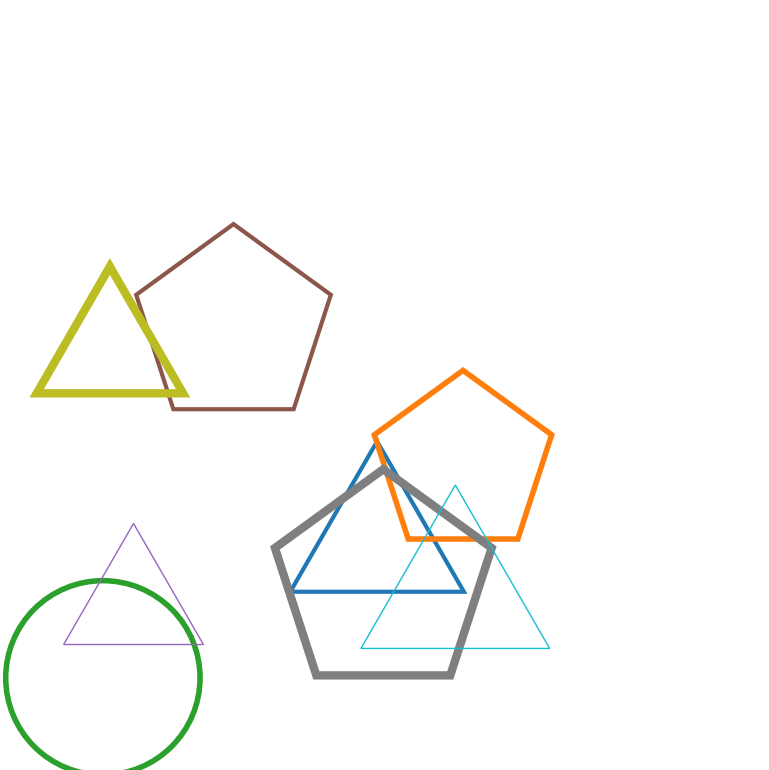[{"shape": "triangle", "thickness": 1.5, "radius": 0.65, "center": [0.49, 0.297]}, {"shape": "pentagon", "thickness": 2, "radius": 0.61, "center": [0.601, 0.398]}, {"shape": "circle", "thickness": 2, "radius": 0.63, "center": [0.134, 0.12]}, {"shape": "triangle", "thickness": 0.5, "radius": 0.52, "center": [0.173, 0.215]}, {"shape": "pentagon", "thickness": 1.5, "radius": 0.66, "center": [0.303, 0.576]}, {"shape": "pentagon", "thickness": 3, "radius": 0.74, "center": [0.498, 0.243]}, {"shape": "triangle", "thickness": 3, "radius": 0.55, "center": [0.143, 0.544]}, {"shape": "triangle", "thickness": 0.5, "radius": 0.71, "center": [0.591, 0.229]}]